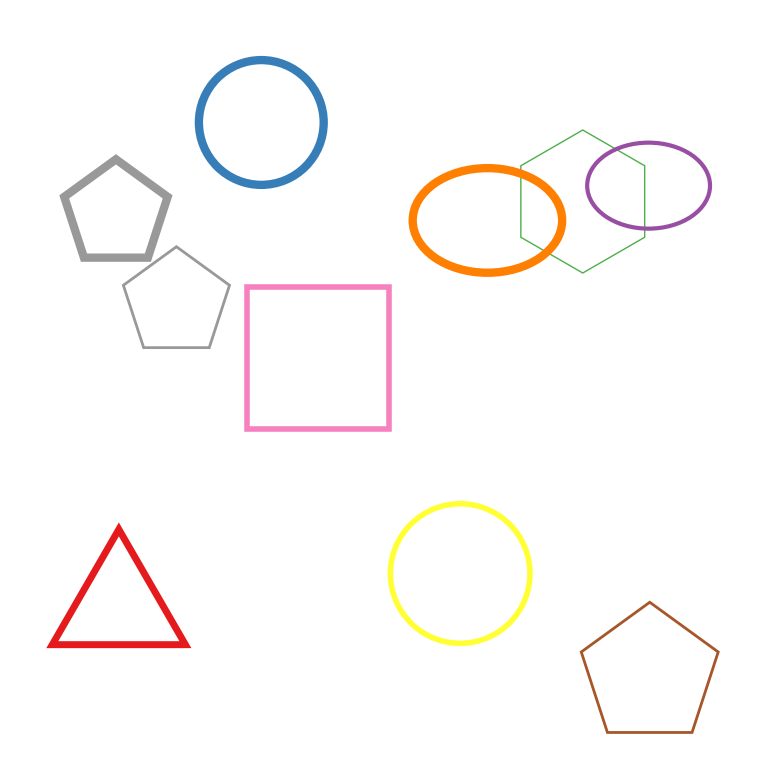[{"shape": "triangle", "thickness": 2.5, "radius": 0.5, "center": [0.154, 0.213]}, {"shape": "circle", "thickness": 3, "radius": 0.41, "center": [0.339, 0.841]}, {"shape": "hexagon", "thickness": 0.5, "radius": 0.46, "center": [0.757, 0.738]}, {"shape": "oval", "thickness": 1.5, "radius": 0.4, "center": [0.842, 0.759]}, {"shape": "oval", "thickness": 3, "radius": 0.49, "center": [0.633, 0.714]}, {"shape": "circle", "thickness": 2, "radius": 0.45, "center": [0.598, 0.255]}, {"shape": "pentagon", "thickness": 1, "radius": 0.47, "center": [0.844, 0.124]}, {"shape": "square", "thickness": 2, "radius": 0.46, "center": [0.413, 0.535]}, {"shape": "pentagon", "thickness": 1, "radius": 0.36, "center": [0.229, 0.607]}, {"shape": "pentagon", "thickness": 3, "radius": 0.35, "center": [0.151, 0.723]}]